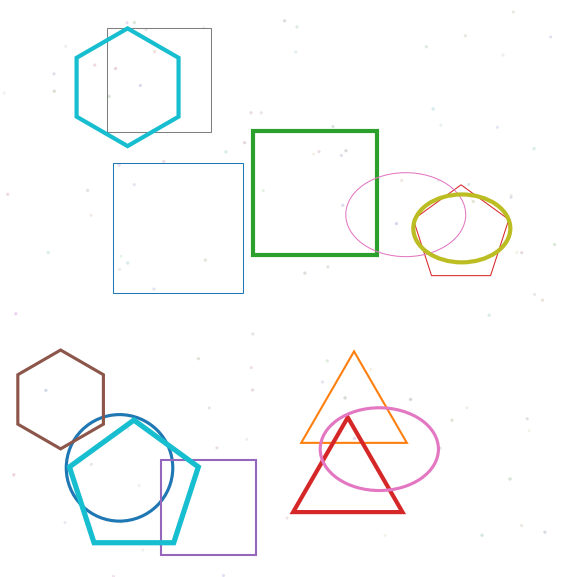[{"shape": "square", "thickness": 0.5, "radius": 0.56, "center": [0.308, 0.604]}, {"shape": "circle", "thickness": 1.5, "radius": 0.46, "center": [0.207, 0.189]}, {"shape": "triangle", "thickness": 1, "radius": 0.53, "center": [0.613, 0.285]}, {"shape": "square", "thickness": 2, "radius": 0.54, "center": [0.546, 0.665]}, {"shape": "pentagon", "thickness": 0.5, "radius": 0.43, "center": [0.798, 0.592]}, {"shape": "triangle", "thickness": 2, "radius": 0.55, "center": [0.602, 0.167]}, {"shape": "square", "thickness": 1, "radius": 0.41, "center": [0.361, 0.12]}, {"shape": "hexagon", "thickness": 1.5, "radius": 0.43, "center": [0.105, 0.307]}, {"shape": "oval", "thickness": 1.5, "radius": 0.51, "center": [0.657, 0.221]}, {"shape": "oval", "thickness": 0.5, "radius": 0.52, "center": [0.703, 0.627]}, {"shape": "square", "thickness": 0.5, "radius": 0.45, "center": [0.275, 0.861]}, {"shape": "oval", "thickness": 2, "radius": 0.42, "center": [0.8, 0.604]}, {"shape": "pentagon", "thickness": 2.5, "radius": 0.59, "center": [0.232, 0.154]}, {"shape": "hexagon", "thickness": 2, "radius": 0.51, "center": [0.221, 0.848]}]